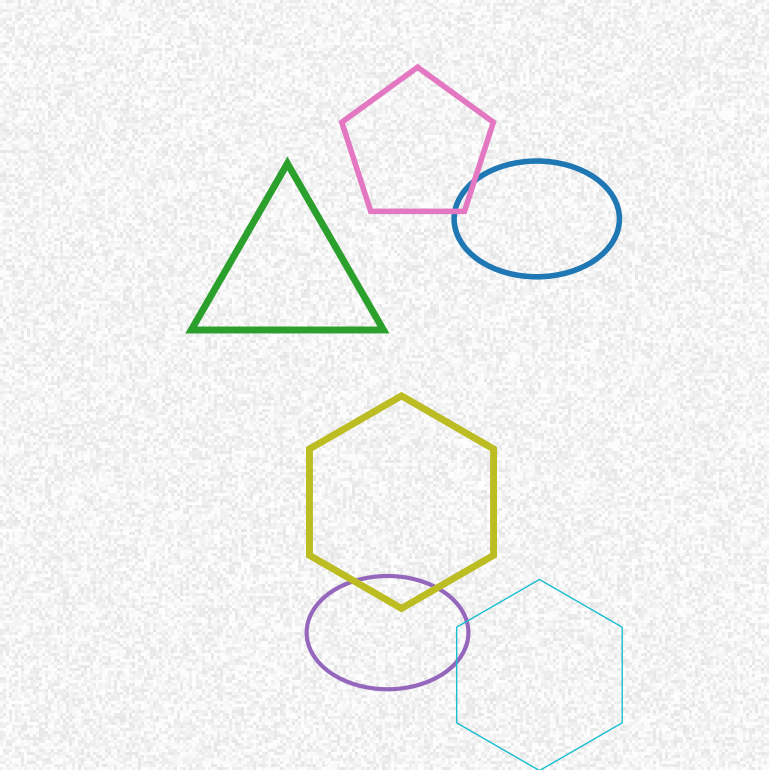[{"shape": "oval", "thickness": 2, "radius": 0.54, "center": [0.697, 0.716]}, {"shape": "triangle", "thickness": 2.5, "radius": 0.72, "center": [0.373, 0.644]}, {"shape": "oval", "thickness": 1.5, "radius": 0.53, "center": [0.503, 0.178]}, {"shape": "pentagon", "thickness": 2, "radius": 0.52, "center": [0.542, 0.809]}, {"shape": "hexagon", "thickness": 2.5, "radius": 0.69, "center": [0.521, 0.348]}, {"shape": "hexagon", "thickness": 0.5, "radius": 0.62, "center": [0.701, 0.123]}]